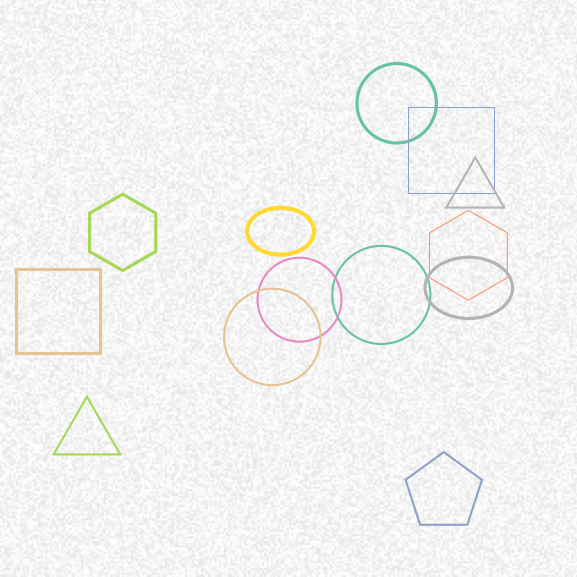[{"shape": "circle", "thickness": 1.5, "radius": 0.34, "center": [0.687, 0.82]}, {"shape": "circle", "thickness": 1, "radius": 0.42, "center": [0.66, 0.488]}, {"shape": "hexagon", "thickness": 0.5, "radius": 0.39, "center": [0.811, 0.557]}, {"shape": "square", "thickness": 0.5, "radius": 0.37, "center": [0.781, 0.739]}, {"shape": "pentagon", "thickness": 1, "radius": 0.35, "center": [0.768, 0.147]}, {"shape": "circle", "thickness": 1, "radius": 0.36, "center": [0.519, 0.48]}, {"shape": "hexagon", "thickness": 1.5, "radius": 0.33, "center": [0.212, 0.597]}, {"shape": "triangle", "thickness": 1, "radius": 0.33, "center": [0.151, 0.246]}, {"shape": "oval", "thickness": 2, "radius": 0.29, "center": [0.486, 0.599]}, {"shape": "square", "thickness": 1.5, "radius": 0.36, "center": [0.1, 0.46]}, {"shape": "circle", "thickness": 1, "radius": 0.42, "center": [0.472, 0.416]}, {"shape": "triangle", "thickness": 1, "radius": 0.29, "center": [0.823, 0.669]}, {"shape": "oval", "thickness": 1.5, "radius": 0.38, "center": [0.812, 0.501]}]